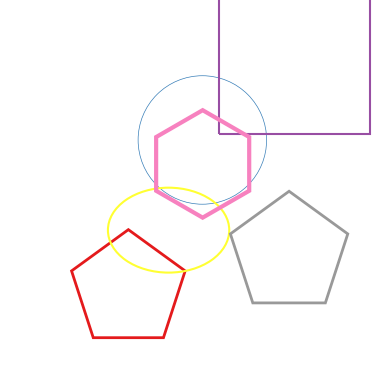[{"shape": "pentagon", "thickness": 2, "radius": 0.78, "center": [0.333, 0.248]}, {"shape": "circle", "thickness": 0.5, "radius": 0.83, "center": [0.526, 0.636]}, {"shape": "square", "thickness": 1.5, "radius": 0.98, "center": [0.765, 0.849]}, {"shape": "oval", "thickness": 1.5, "radius": 0.79, "center": [0.438, 0.402]}, {"shape": "hexagon", "thickness": 3, "radius": 0.7, "center": [0.526, 0.574]}, {"shape": "pentagon", "thickness": 2, "radius": 0.8, "center": [0.751, 0.343]}]